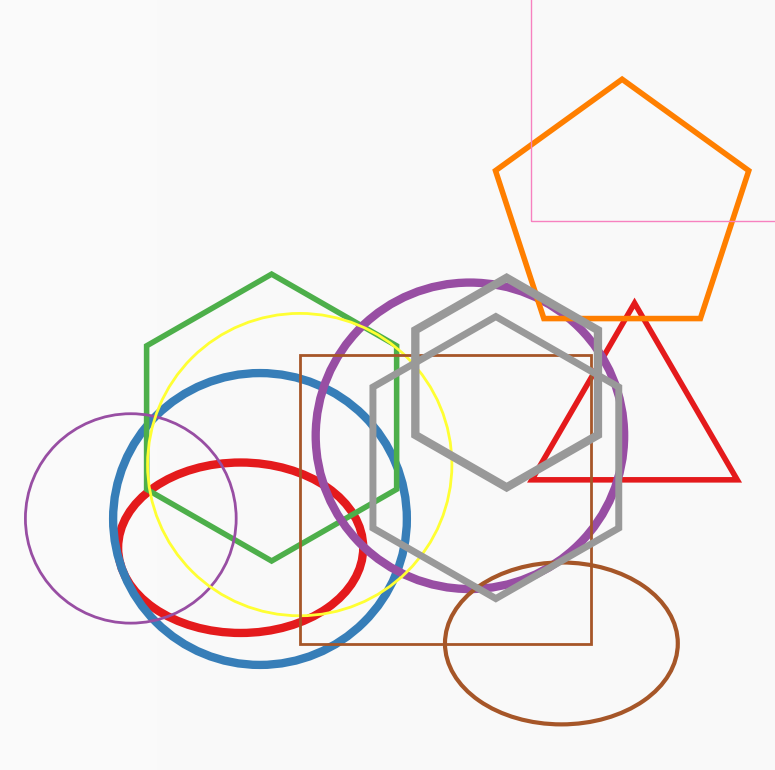[{"shape": "oval", "thickness": 3, "radius": 0.79, "center": [0.311, 0.289]}, {"shape": "triangle", "thickness": 2, "radius": 0.76, "center": [0.819, 0.453]}, {"shape": "circle", "thickness": 3, "radius": 0.95, "center": [0.335, 0.326]}, {"shape": "hexagon", "thickness": 2, "radius": 0.93, "center": [0.35, 0.458]}, {"shape": "circle", "thickness": 3, "radius": 0.99, "center": [0.606, 0.434]}, {"shape": "circle", "thickness": 1, "radius": 0.68, "center": [0.169, 0.327]}, {"shape": "pentagon", "thickness": 2, "radius": 0.86, "center": [0.803, 0.725]}, {"shape": "circle", "thickness": 1, "radius": 0.98, "center": [0.387, 0.397]}, {"shape": "oval", "thickness": 1.5, "radius": 0.75, "center": [0.724, 0.164]}, {"shape": "square", "thickness": 1, "radius": 0.94, "center": [0.575, 0.351]}, {"shape": "square", "thickness": 0.5, "radius": 0.82, "center": [0.849, 0.877]}, {"shape": "hexagon", "thickness": 3, "radius": 0.68, "center": [0.654, 0.503]}, {"shape": "hexagon", "thickness": 2.5, "radius": 0.92, "center": [0.64, 0.406]}]